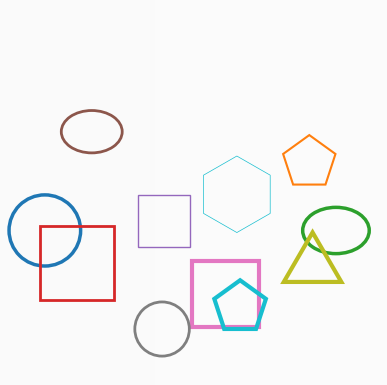[{"shape": "circle", "thickness": 2.5, "radius": 0.46, "center": [0.116, 0.401]}, {"shape": "pentagon", "thickness": 1.5, "radius": 0.36, "center": [0.798, 0.578]}, {"shape": "oval", "thickness": 2.5, "radius": 0.43, "center": [0.867, 0.401]}, {"shape": "square", "thickness": 2, "radius": 0.48, "center": [0.198, 0.317]}, {"shape": "square", "thickness": 1, "radius": 0.34, "center": [0.423, 0.426]}, {"shape": "oval", "thickness": 2, "radius": 0.39, "center": [0.237, 0.658]}, {"shape": "square", "thickness": 3, "radius": 0.43, "center": [0.583, 0.236]}, {"shape": "circle", "thickness": 2, "radius": 0.35, "center": [0.418, 0.145]}, {"shape": "triangle", "thickness": 3, "radius": 0.43, "center": [0.807, 0.311]}, {"shape": "pentagon", "thickness": 3, "radius": 0.35, "center": [0.62, 0.202]}, {"shape": "hexagon", "thickness": 0.5, "radius": 0.5, "center": [0.611, 0.495]}]